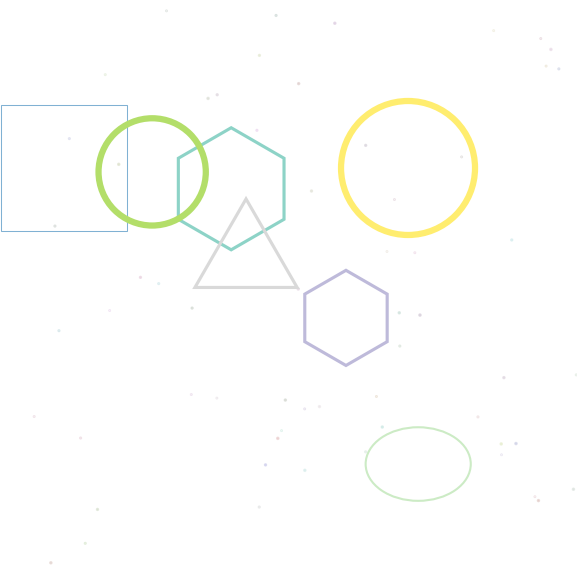[{"shape": "hexagon", "thickness": 1.5, "radius": 0.53, "center": [0.4, 0.672]}, {"shape": "hexagon", "thickness": 1.5, "radius": 0.41, "center": [0.599, 0.449]}, {"shape": "square", "thickness": 0.5, "radius": 0.54, "center": [0.111, 0.709]}, {"shape": "circle", "thickness": 3, "radius": 0.46, "center": [0.263, 0.701]}, {"shape": "triangle", "thickness": 1.5, "radius": 0.51, "center": [0.426, 0.552]}, {"shape": "oval", "thickness": 1, "radius": 0.46, "center": [0.724, 0.196]}, {"shape": "circle", "thickness": 3, "radius": 0.58, "center": [0.707, 0.708]}]